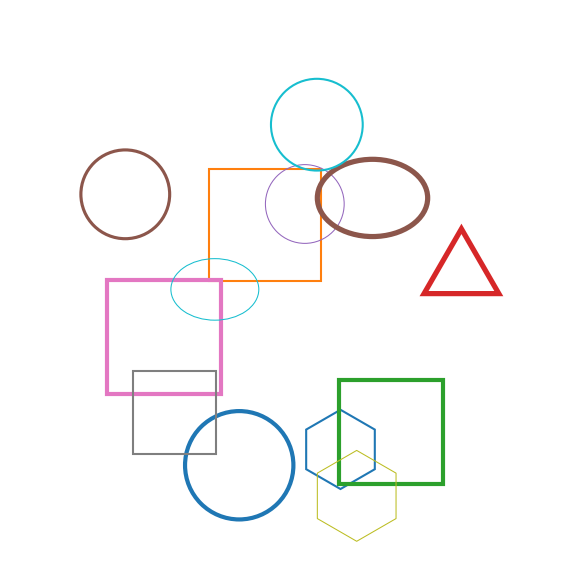[{"shape": "hexagon", "thickness": 1, "radius": 0.34, "center": [0.59, 0.221]}, {"shape": "circle", "thickness": 2, "radius": 0.47, "center": [0.414, 0.193]}, {"shape": "square", "thickness": 1, "radius": 0.48, "center": [0.458, 0.61]}, {"shape": "square", "thickness": 2, "radius": 0.45, "center": [0.677, 0.251]}, {"shape": "triangle", "thickness": 2.5, "radius": 0.37, "center": [0.799, 0.528]}, {"shape": "circle", "thickness": 0.5, "radius": 0.34, "center": [0.528, 0.646]}, {"shape": "circle", "thickness": 1.5, "radius": 0.38, "center": [0.217, 0.663]}, {"shape": "oval", "thickness": 2.5, "radius": 0.48, "center": [0.645, 0.656]}, {"shape": "square", "thickness": 2, "radius": 0.49, "center": [0.284, 0.416]}, {"shape": "square", "thickness": 1, "radius": 0.36, "center": [0.302, 0.285]}, {"shape": "hexagon", "thickness": 0.5, "radius": 0.39, "center": [0.618, 0.141]}, {"shape": "oval", "thickness": 0.5, "radius": 0.38, "center": [0.372, 0.498]}, {"shape": "circle", "thickness": 1, "radius": 0.4, "center": [0.549, 0.783]}]